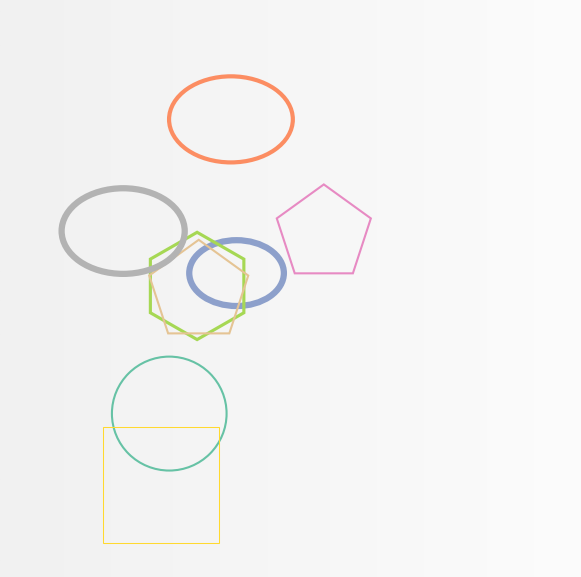[{"shape": "circle", "thickness": 1, "radius": 0.49, "center": [0.291, 0.283]}, {"shape": "oval", "thickness": 2, "radius": 0.53, "center": [0.397, 0.792]}, {"shape": "oval", "thickness": 3, "radius": 0.41, "center": [0.407, 0.526]}, {"shape": "pentagon", "thickness": 1, "radius": 0.43, "center": [0.557, 0.595]}, {"shape": "hexagon", "thickness": 1.5, "radius": 0.46, "center": [0.339, 0.504]}, {"shape": "square", "thickness": 0.5, "radius": 0.5, "center": [0.277, 0.16]}, {"shape": "pentagon", "thickness": 1, "radius": 0.45, "center": [0.342, 0.494]}, {"shape": "oval", "thickness": 3, "radius": 0.53, "center": [0.212, 0.599]}]